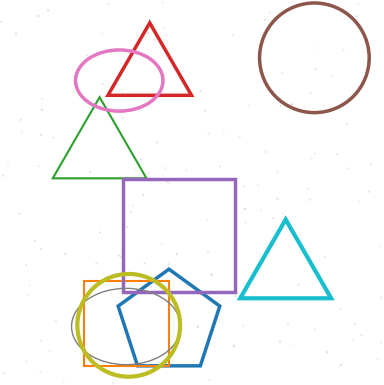[{"shape": "pentagon", "thickness": 2.5, "radius": 0.69, "center": [0.439, 0.162]}, {"shape": "square", "thickness": 1.5, "radius": 0.55, "center": [0.328, 0.16]}, {"shape": "triangle", "thickness": 1.5, "radius": 0.7, "center": [0.259, 0.607]}, {"shape": "triangle", "thickness": 2.5, "radius": 0.63, "center": [0.389, 0.815]}, {"shape": "square", "thickness": 2.5, "radius": 0.73, "center": [0.465, 0.388]}, {"shape": "circle", "thickness": 2.5, "radius": 0.71, "center": [0.817, 0.85]}, {"shape": "oval", "thickness": 2.5, "radius": 0.57, "center": [0.31, 0.791]}, {"shape": "oval", "thickness": 1, "radius": 0.71, "center": [0.327, 0.152]}, {"shape": "circle", "thickness": 3, "radius": 0.67, "center": [0.334, 0.155]}, {"shape": "triangle", "thickness": 3, "radius": 0.68, "center": [0.742, 0.293]}]